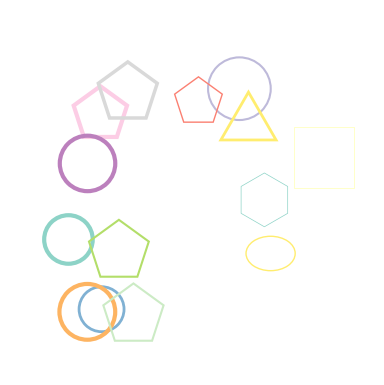[{"shape": "hexagon", "thickness": 0.5, "radius": 0.35, "center": [0.687, 0.481]}, {"shape": "circle", "thickness": 3, "radius": 0.32, "center": [0.178, 0.378]}, {"shape": "square", "thickness": 0.5, "radius": 0.39, "center": [0.842, 0.591]}, {"shape": "circle", "thickness": 1.5, "radius": 0.41, "center": [0.622, 0.77]}, {"shape": "pentagon", "thickness": 1, "radius": 0.33, "center": [0.515, 0.735]}, {"shape": "circle", "thickness": 2, "radius": 0.29, "center": [0.264, 0.197]}, {"shape": "circle", "thickness": 3, "radius": 0.36, "center": [0.227, 0.19]}, {"shape": "pentagon", "thickness": 1.5, "radius": 0.41, "center": [0.309, 0.347]}, {"shape": "pentagon", "thickness": 3, "radius": 0.36, "center": [0.261, 0.703]}, {"shape": "pentagon", "thickness": 2.5, "radius": 0.4, "center": [0.332, 0.759]}, {"shape": "circle", "thickness": 3, "radius": 0.36, "center": [0.227, 0.576]}, {"shape": "pentagon", "thickness": 1.5, "radius": 0.41, "center": [0.347, 0.182]}, {"shape": "triangle", "thickness": 2, "radius": 0.41, "center": [0.645, 0.678]}, {"shape": "oval", "thickness": 1, "radius": 0.32, "center": [0.703, 0.342]}]